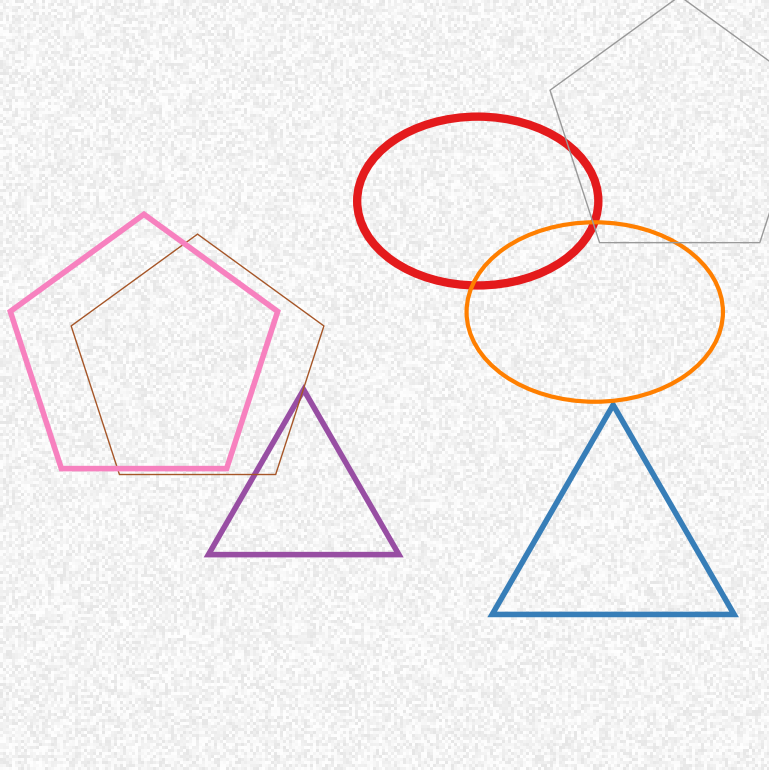[{"shape": "oval", "thickness": 3, "radius": 0.78, "center": [0.62, 0.739]}, {"shape": "triangle", "thickness": 2, "radius": 0.91, "center": [0.796, 0.293]}, {"shape": "triangle", "thickness": 2, "radius": 0.71, "center": [0.394, 0.351]}, {"shape": "oval", "thickness": 1.5, "radius": 0.83, "center": [0.772, 0.595]}, {"shape": "pentagon", "thickness": 0.5, "radius": 0.86, "center": [0.257, 0.523]}, {"shape": "pentagon", "thickness": 2, "radius": 0.91, "center": [0.187, 0.539]}, {"shape": "pentagon", "thickness": 0.5, "radius": 0.89, "center": [0.883, 0.828]}]